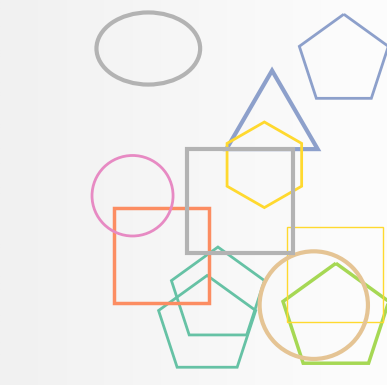[{"shape": "pentagon", "thickness": 2, "radius": 0.66, "center": [0.535, 0.153]}, {"shape": "pentagon", "thickness": 2, "radius": 0.63, "center": [0.562, 0.232]}, {"shape": "square", "thickness": 2.5, "radius": 0.61, "center": [0.416, 0.336]}, {"shape": "pentagon", "thickness": 2, "radius": 0.6, "center": [0.887, 0.842]}, {"shape": "triangle", "thickness": 3, "radius": 0.68, "center": [0.702, 0.681]}, {"shape": "circle", "thickness": 2, "radius": 0.52, "center": [0.342, 0.492]}, {"shape": "pentagon", "thickness": 2.5, "radius": 0.72, "center": [0.867, 0.173]}, {"shape": "hexagon", "thickness": 2, "radius": 0.56, "center": [0.682, 0.572]}, {"shape": "square", "thickness": 1, "radius": 0.62, "center": [0.864, 0.287]}, {"shape": "circle", "thickness": 3, "radius": 0.7, "center": [0.81, 0.207]}, {"shape": "square", "thickness": 3, "radius": 0.68, "center": [0.619, 0.478]}, {"shape": "oval", "thickness": 3, "radius": 0.67, "center": [0.383, 0.874]}]